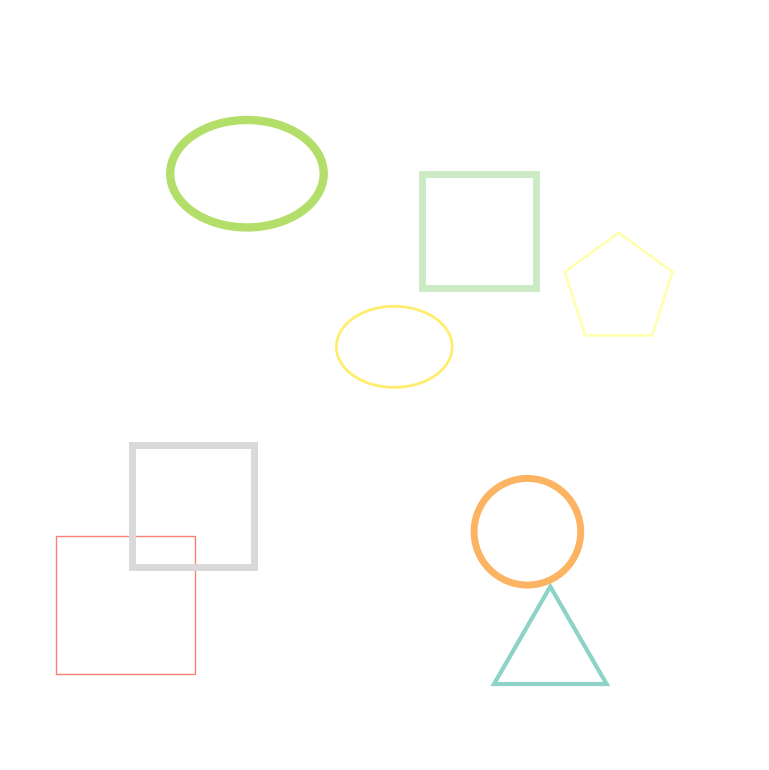[{"shape": "triangle", "thickness": 1.5, "radius": 0.42, "center": [0.715, 0.154]}, {"shape": "pentagon", "thickness": 1, "radius": 0.37, "center": [0.803, 0.624]}, {"shape": "square", "thickness": 0.5, "radius": 0.45, "center": [0.163, 0.214]}, {"shape": "circle", "thickness": 2.5, "radius": 0.35, "center": [0.685, 0.309]}, {"shape": "oval", "thickness": 3, "radius": 0.5, "center": [0.321, 0.774]}, {"shape": "square", "thickness": 2.5, "radius": 0.4, "center": [0.251, 0.343]}, {"shape": "square", "thickness": 2.5, "radius": 0.37, "center": [0.622, 0.7]}, {"shape": "oval", "thickness": 1, "radius": 0.38, "center": [0.512, 0.55]}]